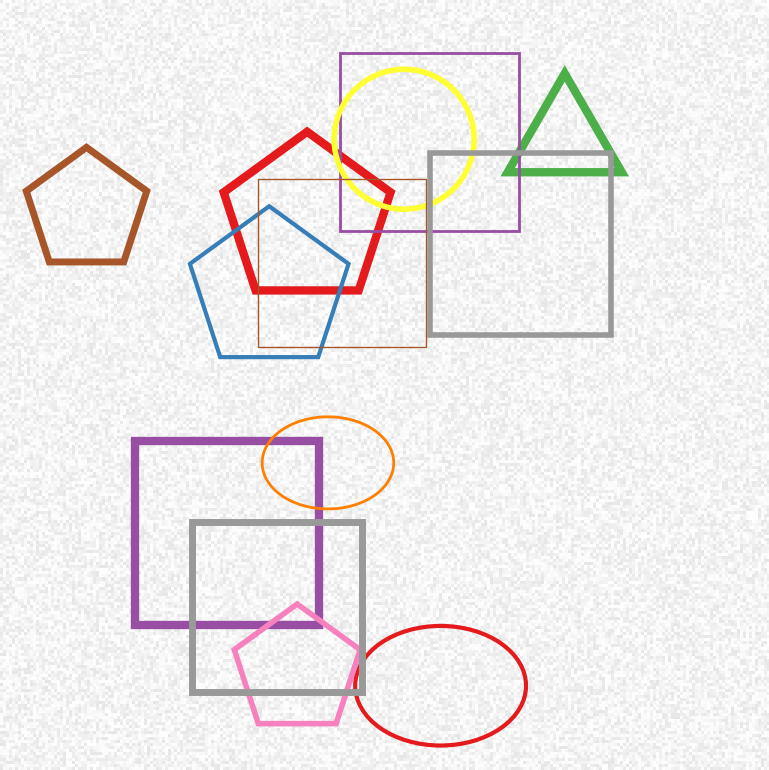[{"shape": "oval", "thickness": 1.5, "radius": 0.55, "center": [0.572, 0.109]}, {"shape": "pentagon", "thickness": 3, "radius": 0.57, "center": [0.399, 0.715]}, {"shape": "pentagon", "thickness": 1.5, "radius": 0.54, "center": [0.35, 0.624]}, {"shape": "triangle", "thickness": 3, "radius": 0.43, "center": [0.733, 0.819]}, {"shape": "square", "thickness": 3, "radius": 0.6, "center": [0.295, 0.308]}, {"shape": "square", "thickness": 1, "radius": 0.58, "center": [0.558, 0.816]}, {"shape": "oval", "thickness": 1, "radius": 0.43, "center": [0.426, 0.399]}, {"shape": "circle", "thickness": 2, "radius": 0.45, "center": [0.525, 0.819]}, {"shape": "pentagon", "thickness": 2.5, "radius": 0.41, "center": [0.112, 0.726]}, {"shape": "square", "thickness": 0.5, "radius": 0.55, "center": [0.444, 0.659]}, {"shape": "pentagon", "thickness": 2, "radius": 0.43, "center": [0.386, 0.13]}, {"shape": "square", "thickness": 2, "radius": 0.59, "center": [0.676, 0.683]}, {"shape": "square", "thickness": 2.5, "radius": 0.55, "center": [0.36, 0.211]}]